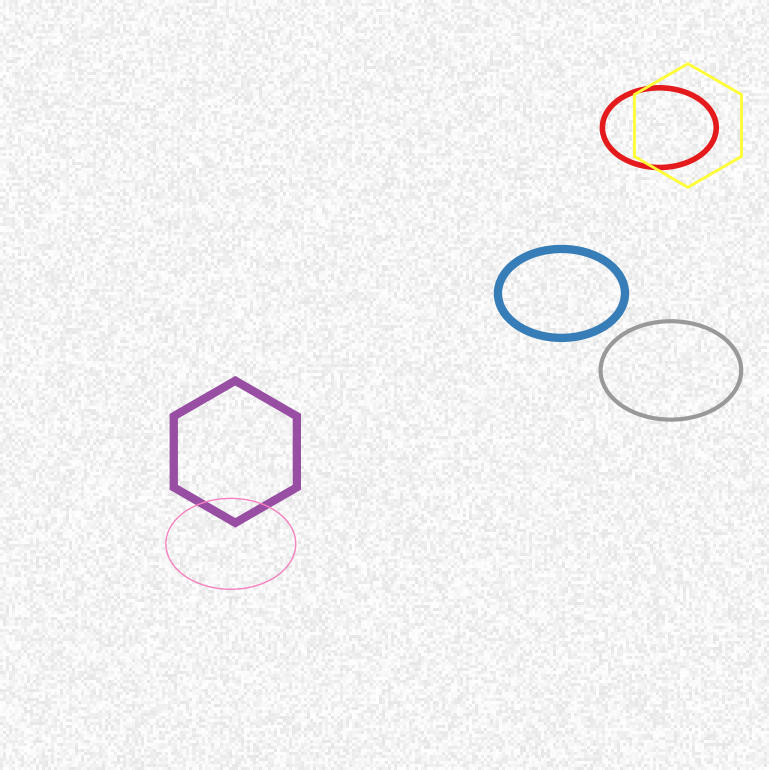[{"shape": "oval", "thickness": 2, "radius": 0.37, "center": [0.856, 0.834]}, {"shape": "oval", "thickness": 3, "radius": 0.41, "center": [0.729, 0.619]}, {"shape": "hexagon", "thickness": 3, "radius": 0.46, "center": [0.306, 0.413]}, {"shape": "hexagon", "thickness": 1, "radius": 0.4, "center": [0.893, 0.837]}, {"shape": "oval", "thickness": 0.5, "radius": 0.42, "center": [0.3, 0.294]}, {"shape": "oval", "thickness": 1.5, "radius": 0.46, "center": [0.871, 0.519]}]